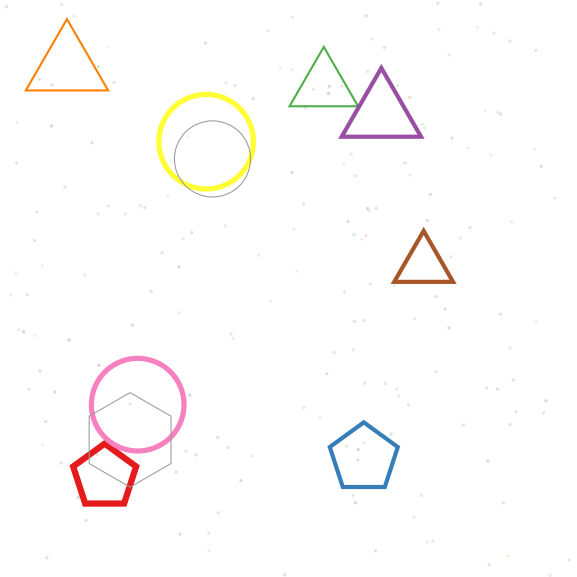[{"shape": "pentagon", "thickness": 3, "radius": 0.29, "center": [0.181, 0.174]}, {"shape": "pentagon", "thickness": 2, "radius": 0.31, "center": [0.63, 0.206]}, {"shape": "triangle", "thickness": 1, "radius": 0.34, "center": [0.561, 0.849]}, {"shape": "triangle", "thickness": 2, "radius": 0.4, "center": [0.66, 0.802]}, {"shape": "triangle", "thickness": 1, "radius": 0.41, "center": [0.116, 0.884]}, {"shape": "circle", "thickness": 2.5, "radius": 0.41, "center": [0.357, 0.754]}, {"shape": "triangle", "thickness": 2, "radius": 0.29, "center": [0.734, 0.54]}, {"shape": "circle", "thickness": 2.5, "radius": 0.4, "center": [0.238, 0.298]}, {"shape": "circle", "thickness": 0.5, "radius": 0.33, "center": [0.368, 0.724]}, {"shape": "hexagon", "thickness": 0.5, "radius": 0.41, "center": [0.225, 0.237]}]